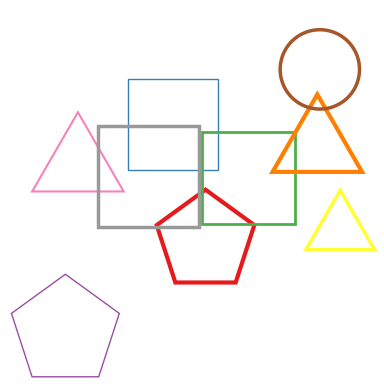[{"shape": "pentagon", "thickness": 3, "radius": 0.67, "center": [0.534, 0.374]}, {"shape": "square", "thickness": 1, "radius": 0.59, "center": [0.449, 0.677]}, {"shape": "square", "thickness": 2, "radius": 0.6, "center": [0.646, 0.537]}, {"shape": "pentagon", "thickness": 1, "radius": 0.74, "center": [0.17, 0.14]}, {"shape": "triangle", "thickness": 3, "radius": 0.67, "center": [0.824, 0.621]}, {"shape": "triangle", "thickness": 2.5, "radius": 0.51, "center": [0.884, 0.403]}, {"shape": "circle", "thickness": 2.5, "radius": 0.52, "center": [0.831, 0.82]}, {"shape": "triangle", "thickness": 1.5, "radius": 0.69, "center": [0.202, 0.571]}, {"shape": "square", "thickness": 2.5, "radius": 0.66, "center": [0.386, 0.541]}]